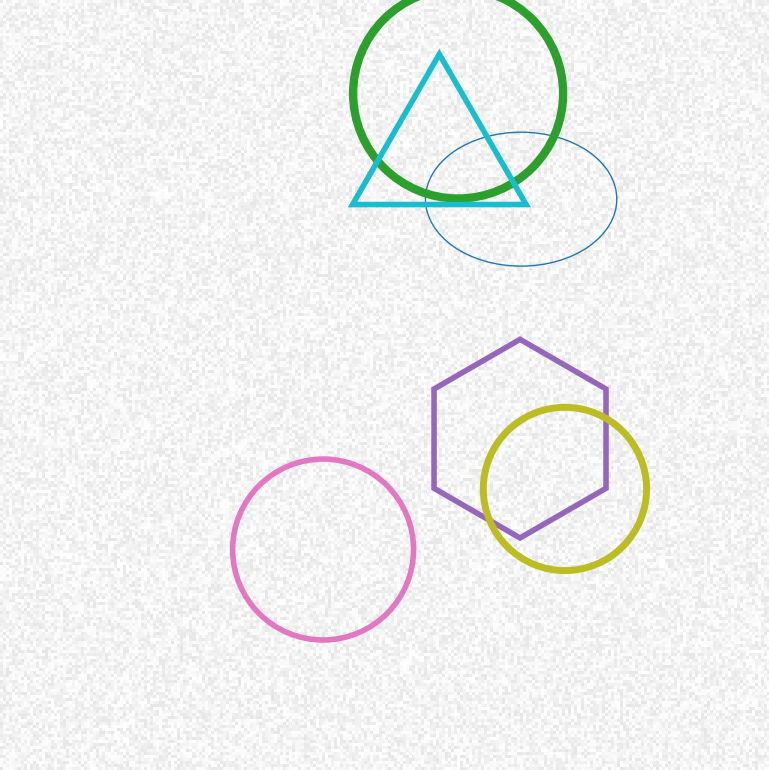[{"shape": "oval", "thickness": 0.5, "radius": 0.62, "center": [0.677, 0.741]}, {"shape": "circle", "thickness": 3, "radius": 0.68, "center": [0.595, 0.879]}, {"shape": "hexagon", "thickness": 2, "radius": 0.64, "center": [0.675, 0.43]}, {"shape": "circle", "thickness": 2, "radius": 0.59, "center": [0.42, 0.286]}, {"shape": "circle", "thickness": 2.5, "radius": 0.53, "center": [0.734, 0.365]}, {"shape": "triangle", "thickness": 2, "radius": 0.65, "center": [0.571, 0.799]}]